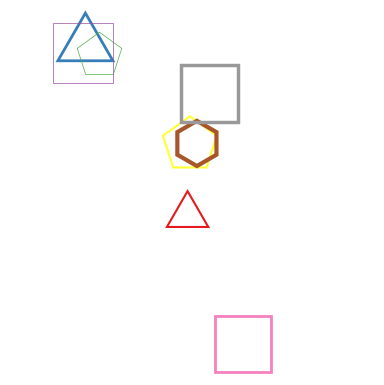[{"shape": "triangle", "thickness": 1.5, "radius": 0.31, "center": [0.487, 0.442]}, {"shape": "triangle", "thickness": 2, "radius": 0.41, "center": [0.222, 0.883]}, {"shape": "pentagon", "thickness": 0.5, "radius": 0.3, "center": [0.258, 0.855]}, {"shape": "square", "thickness": 0.5, "radius": 0.39, "center": [0.215, 0.863]}, {"shape": "pentagon", "thickness": 1.5, "radius": 0.37, "center": [0.493, 0.625]}, {"shape": "hexagon", "thickness": 3, "radius": 0.29, "center": [0.511, 0.627]}, {"shape": "square", "thickness": 2, "radius": 0.36, "center": [0.631, 0.107]}, {"shape": "square", "thickness": 2.5, "radius": 0.37, "center": [0.544, 0.758]}]